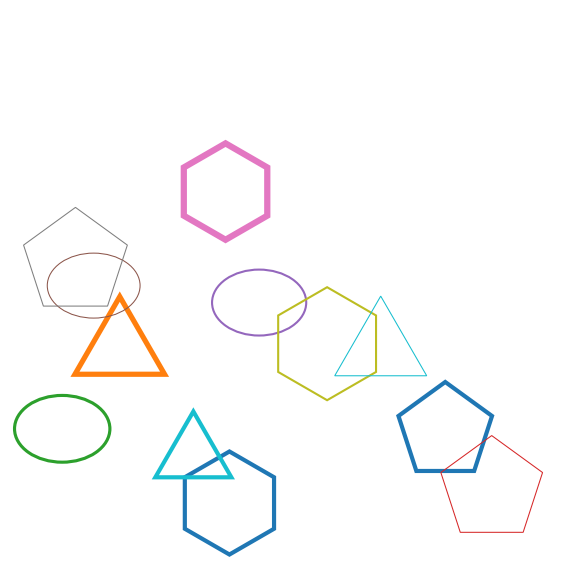[{"shape": "hexagon", "thickness": 2, "radius": 0.45, "center": [0.397, 0.128]}, {"shape": "pentagon", "thickness": 2, "radius": 0.43, "center": [0.771, 0.252]}, {"shape": "triangle", "thickness": 2.5, "radius": 0.45, "center": [0.207, 0.396]}, {"shape": "oval", "thickness": 1.5, "radius": 0.41, "center": [0.108, 0.257]}, {"shape": "pentagon", "thickness": 0.5, "radius": 0.46, "center": [0.851, 0.152]}, {"shape": "oval", "thickness": 1, "radius": 0.41, "center": [0.449, 0.475]}, {"shape": "oval", "thickness": 0.5, "radius": 0.4, "center": [0.162, 0.505]}, {"shape": "hexagon", "thickness": 3, "radius": 0.42, "center": [0.391, 0.667]}, {"shape": "pentagon", "thickness": 0.5, "radius": 0.47, "center": [0.131, 0.546]}, {"shape": "hexagon", "thickness": 1, "radius": 0.49, "center": [0.566, 0.404]}, {"shape": "triangle", "thickness": 0.5, "radius": 0.46, "center": [0.659, 0.394]}, {"shape": "triangle", "thickness": 2, "radius": 0.38, "center": [0.335, 0.211]}]